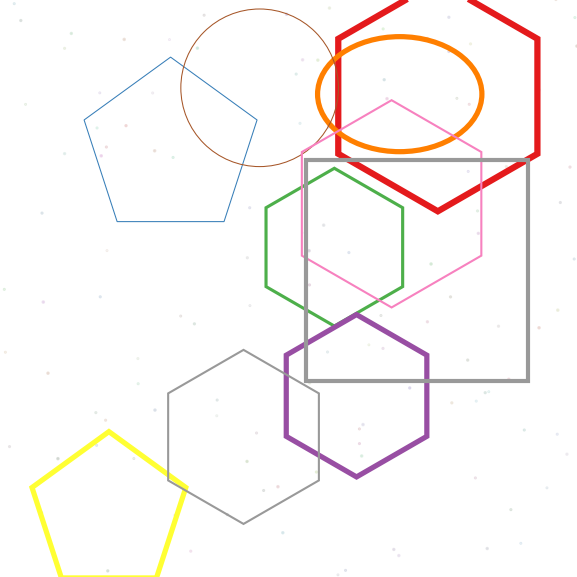[{"shape": "hexagon", "thickness": 3, "radius": 1.0, "center": [0.758, 0.832]}, {"shape": "pentagon", "thickness": 0.5, "radius": 0.79, "center": [0.295, 0.743]}, {"shape": "hexagon", "thickness": 1.5, "radius": 0.68, "center": [0.579, 0.571]}, {"shape": "hexagon", "thickness": 2.5, "radius": 0.7, "center": [0.617, 0.314]}, {"shape": "oval", "thickness": 2.5, "radius": 0.71, "center": [0.692, 0.836]}, {"shape": "pentagon", "thickness": 2.5, "radius": 0.7, "center": [0.189, 0.112]}, {"shape": "circle", "thickness": 0.5, "radius": 0.68, "center": [0.45, 0.847]}, {"shape": "hexagon", "thickness": 1, "radius": 0.9, "center": [0.678, 0.646]}, {"shape": "square", "thickness": 2, "radius": 0.96, "center": [0.722, 0.53]}, {"shape": "hexagon", "thickness": 1, "radius": 0.75, "center": [0.422, 0.243]}]